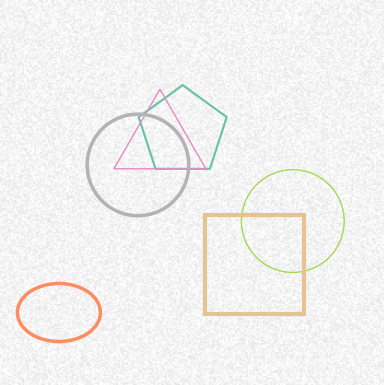[{"shape": "pentagon", "thickness": 1.5, "radius": 0.6, "center": [0.475, 0.659]}, {"shape": "oval", "thickness": 2.5, "radius": 0.54, "center": [0.153, 0.188]}, {"shape": "triangle", "thickness": 1, "radius": 0.69, "center": [0.415, 0.631]}, {"shape": "circle", "thickness": 1, "radius": 0.67, "center": [0.761, 0.426]}, {"shape": "square", "thickness": 3, "radius": 0.65, "center": [0.66, 0.313]}, {"shape": "circle", "thickness": 2.5, "radius": 0.66, "center": [0.358, 0.572]}]